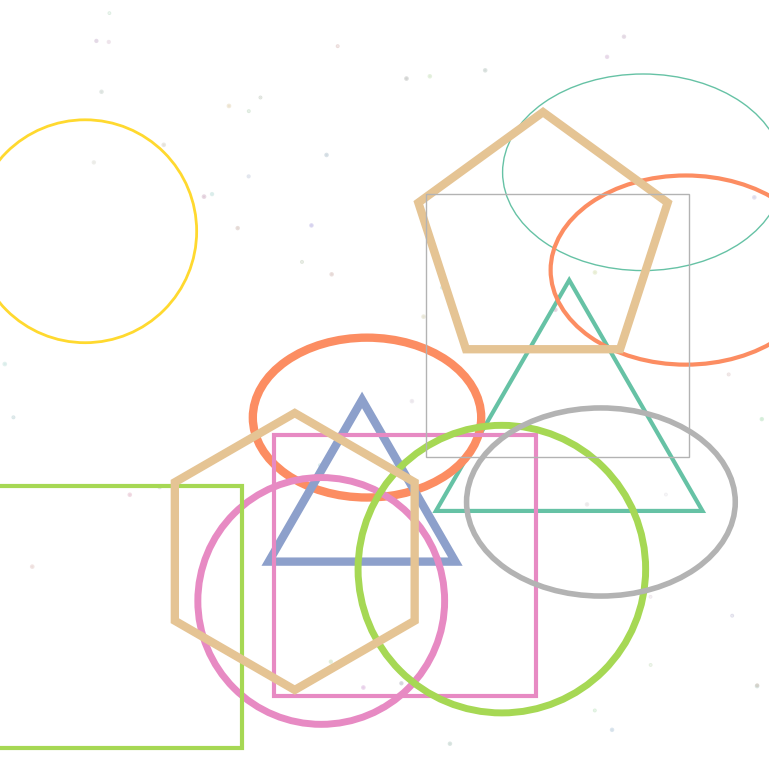[{"shape": "oval", "thickness": 0.5, "radius": 0.91, "center": [0.835, 0.776]}, {"shape": "triangle", "thickness": 1.5, "radius": 1.0, "center": [0.739, 0.436]}, {"shape": "oval", "thickness": 1.5, "radius": 0.88, "center": [0.891, 0.649]}, {"shape": "oval", "thickness": 3, "radius": 0.74, "center": [0.477, 0.458]}, {"shape": "triangle", "thickness": 3, "radius": 0.7, "center": [0.47, 0.341]}, {"shape": "square", "thickness": 1.5, "radius": 0.85, "center": [0.526, 0.265]}, {"shape": "circle", "thickness": 2.5, "radius": 0.8, "center": [0.417, 0.22]}, {"shape": "circle", "thickness": 2.5, "radius": 0.93, "center": [0.652, 0.261]}, {"shape": "square", "thickness": 1.5, "radius": 0.85, "center": [0.144, 0.199]}, {"shape": "circle", "thickness": 1, "radius": 0.72, "center": [0.111, 0.7]}, {"shape": "hexagon", "thickness": 3, "radius": 0.9, "center": [0.383, 0.284]}, {"shape": "pentagon", "thickness": 3, "radius": 0.85, "center": [0.705, 0.684]}, {"shape": "oval", "thickness": 2, "radius": 0.87, "center": [0.78, 0.348]}, {"shape": "square", "thickness": 0.5, "radius": 0.85, "center": [0.724, 0.578]}]